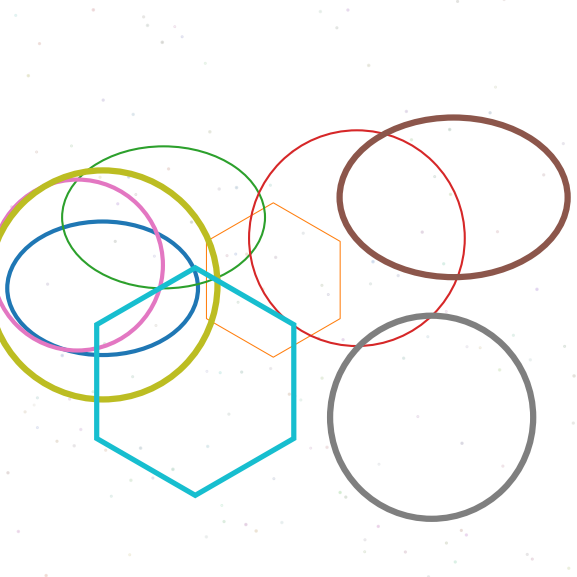[{"shape": "oval", "thickness": 2, "radius": 0.83, "center": [0.178, 0.5]}, {"shape": "hexagon", "thickness": 0.5, "radius": 0.67, "center": [0.473, 0.514]}, {"shape": "oval", "thickness": 1, "radius": 0.88, "center": [0.283, 0.623]}, {"shape": "circle", "thickness": 1, "radius": 0.93, "center": [0.618, 0.587]}, {"shape": "oval", "thickness": 3, "radius": 0.99, "center": [0.785, 0.657]}, {"shape": "circle", "thickness": 2, "radius": 0.74, "center": [0.134, 0.54]}, {"shape": "circle", "thickness": 3, "radius": 0.88, "center": [0.747, 0.277]}, {"shape": "circle", "thickness": 3, "radius": 0.99, "center": [0.178, 0.506]}, {"shape": "hexagon", "thickness": 2.5, "radius": 0.99, "center": [0.338, 0.338]}]